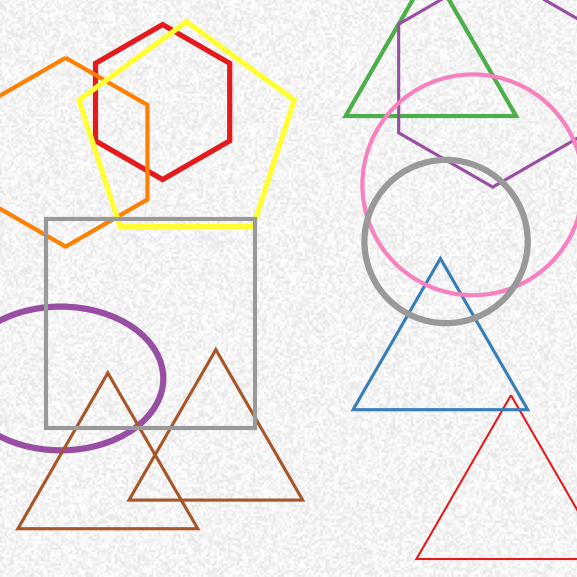[{"shape": "triangle", "thickness": 1, "radius": 0.95, "center": [0.885, 0.126]}, {"shape": "hexagon", "thickness": 2.5, "radius": 0.67, "center": [0.282, 0.822]}, {"shape": "triangle", "thickness": 1.5, "radius": 0.87, "center": [0.763, 0.377]}, {"shape": "triangle", "thickness": 2, "radius": 0.85, "center": [0.746, 0.883]}, {"shape": "oval", "thickness": 3, "radius": 0.89, "center": [0.105, 0.344]}, {"shape": "hexagon", "thickness": 1.5, "radius": 0.94, "center": [0.853, 0.863]}, {"shape": "hexagon", "thickness": 2, "radius": 0.82, "center": [0.114, 0.736]}, {"shape": "pentagon", "thickness": 2.5, "radius": 0.98, "center": [0.323, 0.765]}, {"shape": "triangle", "thickness": 1.5, "radius": 0.9, "center": [0.187, 0.174]}, {"shape": "triangle", "thickness": 1.5, "radius": 0.87, "center": [0.374, 0.22]}, {"shape": "circle", "thickness": 2, "radius": 0.96, "center": [0.819, 0.679]}, {"shape": "square", "thickness": 2, "radius": 0.9, "center": [0.26, 0.439]}, {"shape": "circle", "thickness": 3, "radius": 0.71, "center": [0.772, 0.581]}]